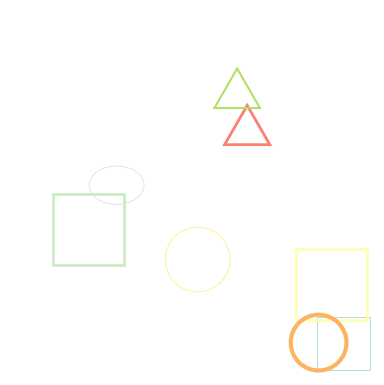[{"shape": "square", "thickness": 0.5, "radius": 0.35, "center": [0.892, 0.108]}, {"shape": "square", "thickness": 2, "radius": 0.46, "center": [0.86, 0.26]}, {"shape": "triangle", "thickness": 2, "radius": 0.34, "center": [0.642, 0.658]}, {"shape": "circle", "thickness": 3, "radius": 0.36, "center": [0.828, 0.11]}, {"shape": "triangle", "thickness": 1.5, "radius": 0.34, "center": [0.616, 0.754]}, {"shape": "oval", "thickness": 0.5, "radius": 0.36, "center": [0.303, 0.519]}, {"shape": "square", "thickness": 2, "radius": 0.46, "center": [0.231, 0.404]}, {"shape": "circle", "thickness": 0.5, "radius": 0.42, "center": [0.513, 0.326]}]